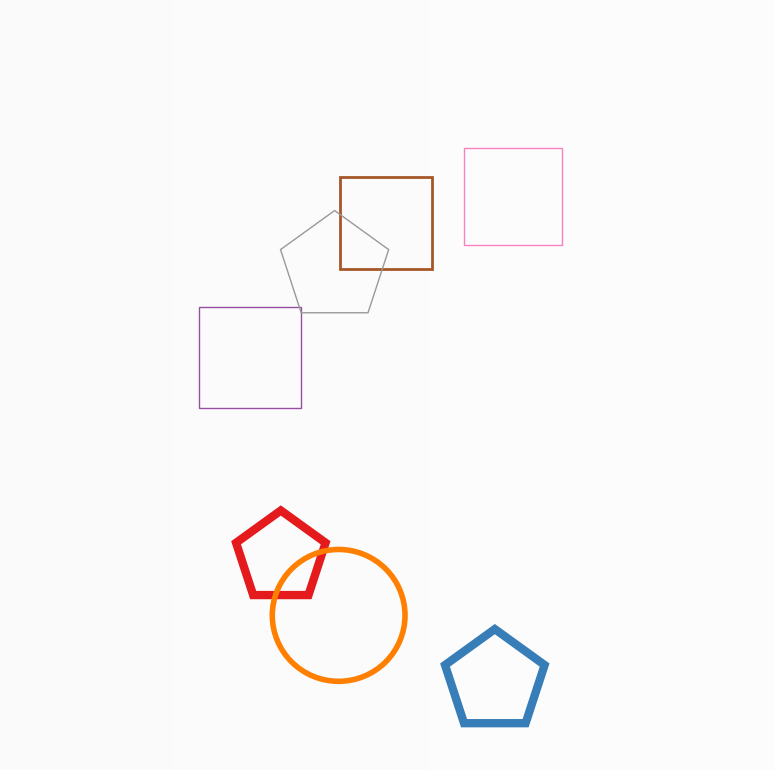[{"shape": "pentagon", "thickness": 3, "radius": 0.3, "center": [0.362, 0.276]}, {"shape": "pentagon", "thickness": 3, "radius": 0.34, "center": [0.638, 0.115]}, {"shape": "square", "thickness": 0.5, "radius": 0.33, "center": [0.323, 0.535]}, {"shape": "circle", "thickness": 2, "radius": 0.43, "center": [0.437, 0.201]}, {"shape": "square", "thickness": 1, "radius": 0.3, "center": [0.498, 0.71]}, {"shape": "square", "thickness": 0.5, "radius": 0.31, "center": [0.662, 0.744]}, {"shape": "pentagon", "thickness": 0.5, "radius": 0.37, "center": [0.432, 0.653]}]